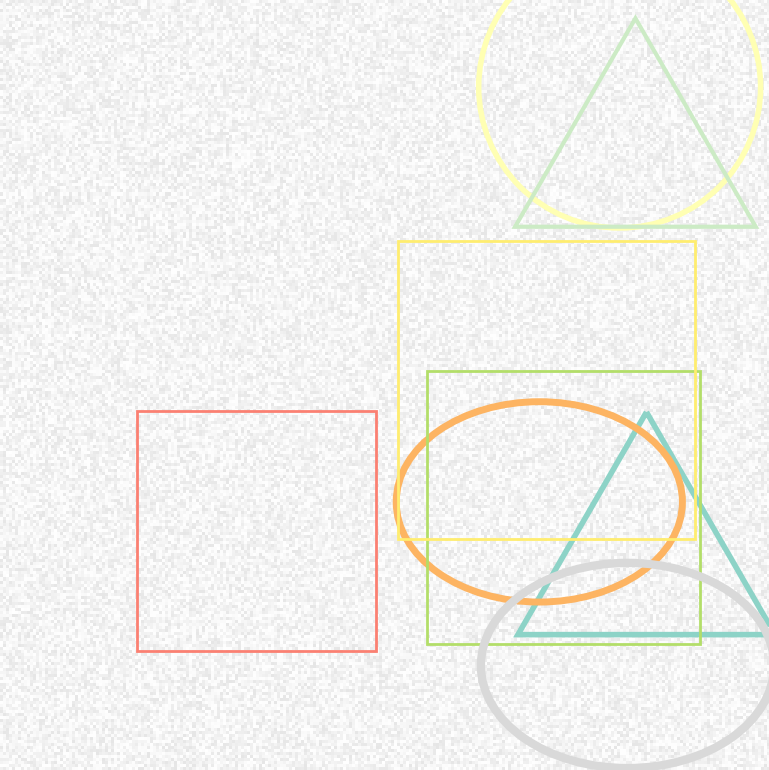[{"shape": "triangle", "thickness": 2, "radius": 0.96, "center": [0.84, 0.272]}, {"shape": "circle", "thickness": 2, "radius": 0.92, "center": [0.805, 0.887]}, {"shape": "square", "thickness": 1, "radius": 0.78, "center": [0.333, 0.31]}, {"shape": "oval", "thickness": 2.5, "radius": 0.93, "center": [0.7, 0.348]}, {"shape": "square", "thickness": 1, "radius": 0.89, "center": [0.731, 0.341]}, {"shape": "oval", "thickness": 3, "radius": 0.95, "center": [0.815, 0.136]}, {"shape": "triangle", "thickness": 1.5, "radius": 0.9, "center": [0.825, 0.796]}, {"shape": "square", "thickness": 1, "radius": 0.97, "center": [0.71, 0.493]}]